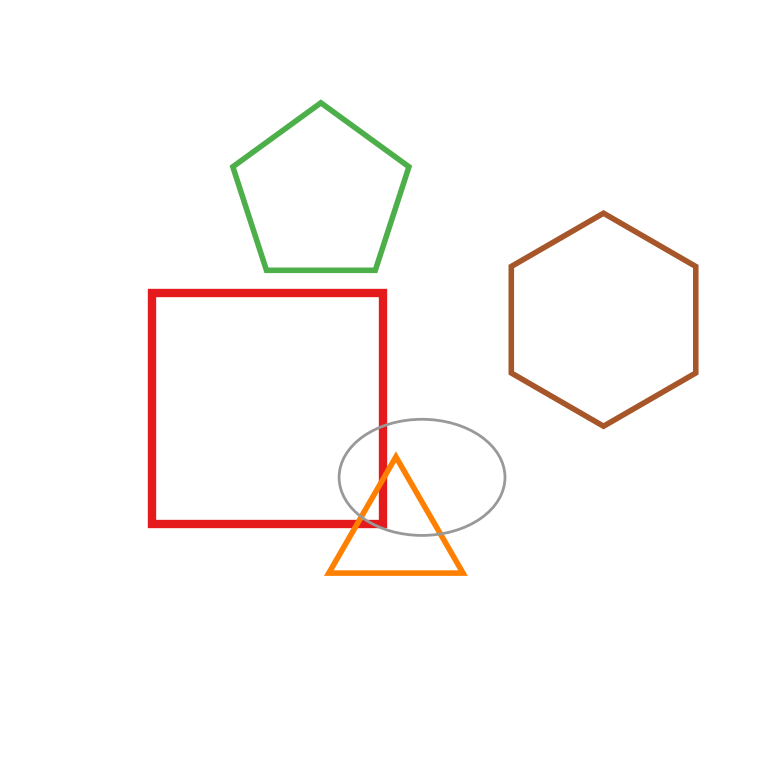[{"shape": "square", "thickness": 3, "radius": 0.75, "center": [0.348, 0.47]}, {"shape": "pentagon", "thickness": 2, "radius": 0.6, "center": [0.417, 0.746]}, {"shape": "triangle", "thickness": 2, "radius": 0.5, "center": [0.514, 0.306]}, {"shape": "hexagon", "thickness": 2, "radius": 0.69, "center": [0.784, 0.585]}, {"shape": "oval", "thickness": 1, "radius": 0.54, "center": [0.548, 0.38]}]